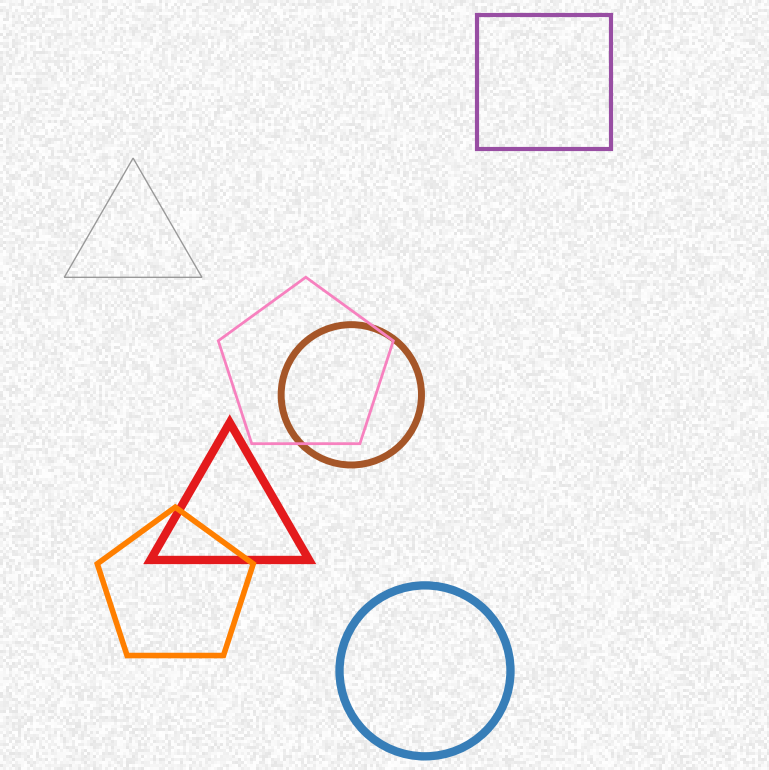[{"shape": "triangle", "thickness": 3, "radius": 0.59, "center": [0.298, 0.332]}, {"shape": "circle", "thickness": 3, "radius": 0.56, "center": [0.552, 0.129]}, {"shape": "square", "thickness": 1.5, "radius": 0.43, "center": [0.707, 0.893]}, {"shape": "pentagon", "thickness": 2, "radius": 0.53, "center": [0.228, 0.235]}, {"shape": "circle", "thickness": 2.5, "radius": 0.46, "center": [0.456, 0.487]}, {"shape": "pentagon", "thickness": 1, "radius": 0.6, "center": [0.397, 0.52]}, {"shape": "triangle", "thickness": 0.5, "radius": 0.52, "center": [0.173, 0.691]}]